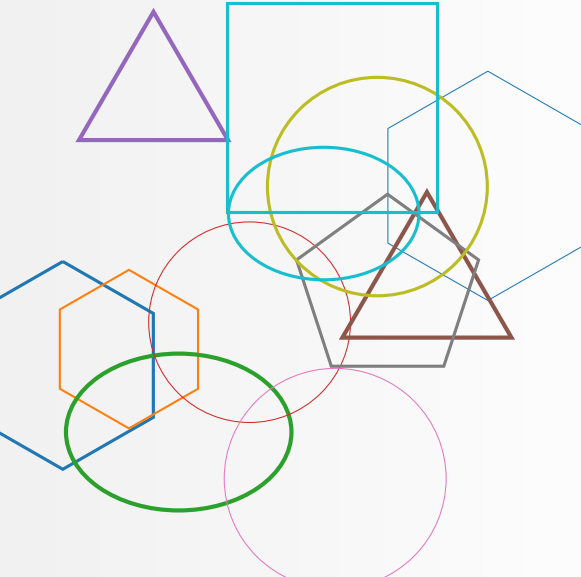[{"shape": "hexagon", "thickness": 0.5, "radius": 0.99, "center": [0.839, 0.677]}, {"shape": "hexagon", "thickness": 1.5, "radius": 0.9, "center": [0.108, 0.366]}, {"shape": "hexagon", "thickness": 1, "radius": 0.69, "center": [0.222, 0.395]}, {"shape": "oval", "thickness": 2, "radius": 0.97, "center": [0.307, 0.251]}, {"shape": "circle", "thickness": 0.5, "radius": 0.87, "center": [0.429, 0.441]}, {"shape": "triangle", "thickness": 2, "radius": 0.74, "center": [0.264, 0.831]}, {"shape": "triangle", "thickness": 2, "radius": 0.84, "center": [0.735, 0.499]}, {"shape": "circle", "thickness": 0.5, "radius": 0.95, "center": [0.577, 0.17]}, {"shape": "pentagon", "thickness": 1.5, "radius": 0.82, "center": [0.667, 0.498]}, {"shape": "circle", "thickness": 1.5, "radius": 0.95, "center": [0.649, 0.676]}, {"shape": "square", "thickness": 1.5, "radius": 0.91, "center": [0.571, 0.812]}, {"shape": "oval", "thickness": 1.5, "radius": 0.82, "center": [0.557, 0.629]}]